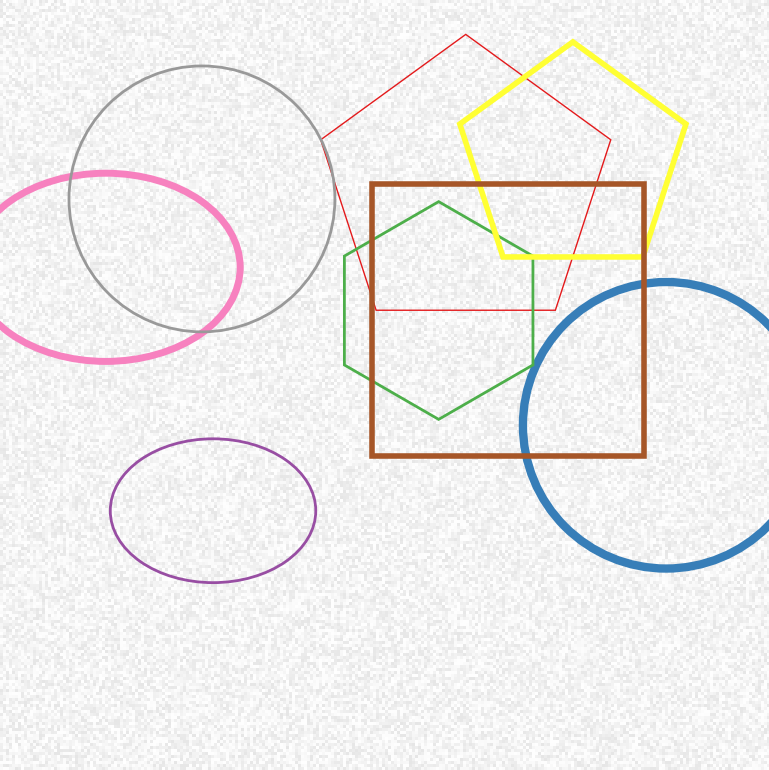[{"shape": "pentagon", "thickness": 0.5, "radius": 0.99, "center": [0.605, 0.757]}, {"shape": "circle", "thickness": 3, "radius": 0.93, "center": [0.865, 0.448]}, {"shape": "hexagon", "thickness": 1, "radius": 0.71, "center": [0.57, 0.597]}, {"shape": "oval", "thickness": 1, "radius": 0.67, "center": [0.277, 0.337]}, {"shape": "pentagon", "thickness": 2, "radius": 0.77, "center": [0.744, 0.791]}, {"shape": "square", "thickness": 2, "radius": 0.88, "center": [0.66, 0.584]}, {"shape": "oval", "thickness": 2.5, "radius": 0.87, "center": [0.137, 0.653]}, {"shape": "circle", "thickness": 1, "radius": 0.86, "center": [0.262, 0.742]}]